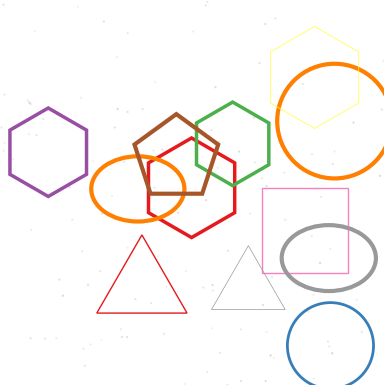[{"shape": "triangle", "thickness": 1, "radius": 0.68, "center": [0.369, 0.254]}, {"shape": "hexagon", "thickness": 2.5, "radius": 0.65, "center": [0.498, 0.512]}, {"shape": "circle", "thickness": 2, "radius": 0.56, "center": [0.858, 0.102]}, {"shape": "hexagon", "thickness": 2.5, "radius": 0.54, "center": [0.604, 0.626]}, {"shape": "hexagon", "thickness": 2.5, "radius": 0.57, "center": [0.125, 0.605]}, {"shape": "circle", "thickness": 3, "radius": 0.74, "center": [0.869, 0.685]}, {"shape": "oval", "thickness": 3, "radius": 0.6, "center": [0.358, 0.509]}, {"shape": "hexagon", "thickness": 0.5, "radius": 0.66, "center": [0.817, 0.799]}, {"shape": "pentagon", "thickness": 3, "radius": 0.57, "center": [0.458, 0.589]}, {"shape": "square", "thickness": 1, "radius": 0.56, "center": [0.792, 0.401]}, {"shape": "triangle", "thickness": 0.5, "radius": 0.55, "center": [0.645, 0.251]}, {"shape": "oval", "thickness": 3, "radius": 0.61, "center": [0.854, 0.33]}]